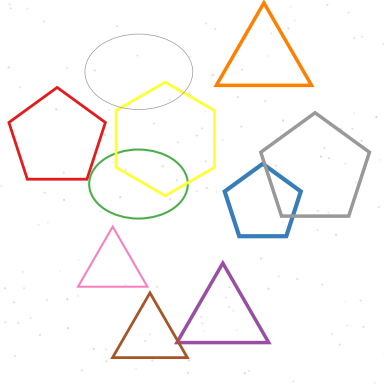[{"shape": "pentagon", "thickness": 2, "radius": 0.66, "center": [0.148, 0.641]}, {"shape": "pentagon", "thickness": 3, "radius": 0.52, "center": [0.682, 0.471]}, {"shape": "oval", "thickness": 1.5, "radius": 0.64, "center": [0.36, 0.522]}, {"shape": "triangle", "thickness": 2.5, "radius": 0.69, "center": [0.579, 0.179]}, {"shape": "triangle", "thickness": 2.5, "radius": 0.71, "center": [0.686, 0.85]}, {"shape": "hexagon", "thickness": 2, "radius": 0.74, "center": [0.429, 0.639]}, {"shape": "triangle", "thickness": 2, "radius": 0.56, "center": [0.389, 0.127]}, {"shape": "triangle", "thickness": 1.5, "radius": 0.52, "center": [0.293, 0.307]}, {"shape": "pentagon", "thickness": 2.5, "radius": 0.74, "center": [0.818, 0.559]}, {"shape": "oval", "thickness": 0.5, "radius": 0.7, "center": [0.361, 0.813]}]